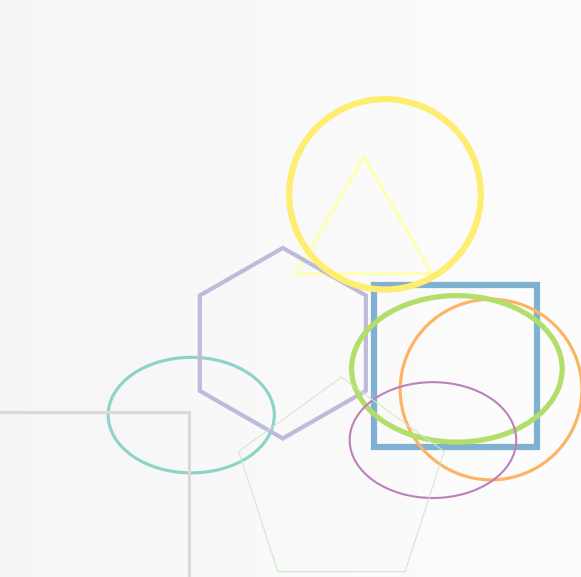[{"shape": "oval", "thickness": 1.5, "radius": 0.71, "center": [0.329, 0.28]}, {"shape": "triangle", "thickness": 1.5, "radius": 0.67, "center": [0.626, 0.593]}, {"shape": "hexagon", "thickness": 2, "radius": 0.82, "center": [0.487, 0.405]}, {"shape": "square", "thickness": 3, "radius": 0.7, "center": [0.783, 0.365]}, {"shape": "circle", "thickness": 1.5, "radius": 0.78, "center": [0.845, 0.325]}, {"shape": "oval", "thickness": 2.5, "radius": 0.91, "center": [0.786, 0.36]}, {"shape": "square", "thickness": 1.5, "radius": 0.9, "center": [0.146, 0.107]}, {"shape": "oval", "thickness": 1, "radius": 0.72, "center": [0.745, 0.237]}, {"shape": "pentagon", "thickness": 0.5, "radius": 0.93, "center": [0.587, 0.16]}, {"shape": "circle", "thickness": 3, "radius": 0.82, "center": [0.662, 0.663]}]